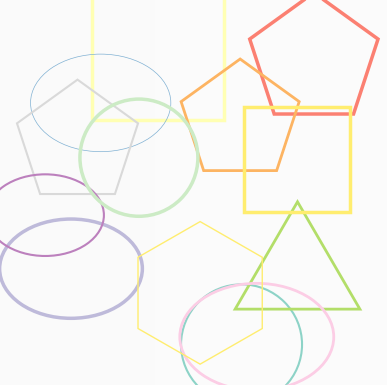[{"shape": "circle", "thickness": 1.5, "radius": 0.78, "center": [0.623, 0.105]}, {"shape": "square", "thickness": 2.5, "radius": 0.85, "center": [0.407, 0.859]}, {"shape": "oval", "thickness": 2.5, "radius": 0.92, "center": [0.183, 0.302]}, {"shape": "pentagon", "thickness": 2.5, "radius": 0.87, "center": [0.81, 0.845]}, {"shape": "oval", "thickness": 0.5, "radius": 0.91, "center": [0.26, 0.733]}, {"shape": "pentagon", "thickness": 2, "radius": 0.8, "center": [0.62, 0.687]}, {"shape": "triangle", "thickness": 2, "radius": 0.93, "center": [0.768, 0.29]}, {"shape": "oval", "thickness": 2, "radius": 0.99, "center": [0.663, 0.125]}, {"shape": "pentagon", "thickness": 1.5, "radius": 0.82, "center": [0.2, 0.629]}, {"shape": "oval", "thickness": 1.5, "radius": 0.76, "center": [0.117, 0.441]}, {"shape": "circle", "thickness": 2.5, "radius": 0.76, "center": [0.358, 0.59]}, {"shape": "square", "thickness": 2.5, "radius": 0.68, "center": [0.767, 0.587]}, {"shape": "hexagon", "thickness": 1, "radius": 0.93, "center": [0.516, 0.239]}]